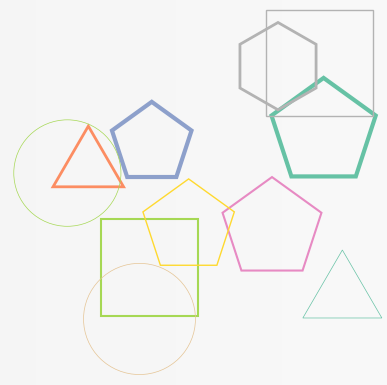[{"shape": "pentagon", "thickness": 3, "radius": 0.71, "center": [0.835, 0.656]}, {"shape": "triangle", "thickness": 0.5, "radius": 0.59, "center": [0.884, 0.233]}, {"shape": "triangle", "thickness": 2, "radius": 0.53, "center": [0.228, 0.567]}, {"shape": "pentagon", "thickness": 3, "radius": 0.54, "center": [0.392, 0.628]}, {"shape": "pentagon", "thickness": 1.5, "radius": 0.67, "center": [0.702, 0.406]}, {"shape": "circle", "thickness": 0.5, "radius": 0.69, "center": [0.174, 0.55]}, {"shape": "square", "thickness": 1.5, "radius": 0.63, "center": [0.386, 0.305]}, {"shape": "pentagon", "thickness": 1, "radius": 0.62, "center": [0.487, 0.411]}, {"shape": "circle", "thickness": 0.5, "radius": 0.72, "center": [0.36, 0.172]}, {"shape": "hexagon", "thickness": 2, "radius": 0.57, "center": [0.717, 0.828]}, {"shape": "square", "thickness": 1, "radius": 0.69, "center": [0.825, 0.836]}]